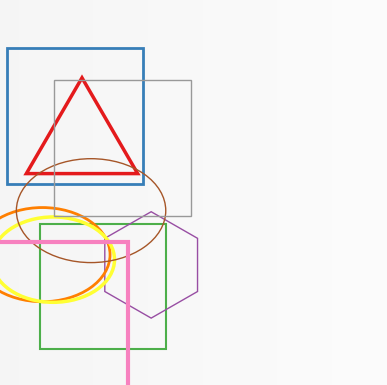[{"shape": "triangle", "thickness": 2.5, "radius": 0.83, "center": [0.212, 0.632]}, {"shape": "square", "thickness": 2, "radius": 0.88, "center": [0.193, 0.698]}, {"shape": "square", "thickness": 1.5, "radius": 0.81, "center": [0.266, 0.256]}, {"shape": "hexagon", "thickness": 1, "radius": 0.69, "center": [0.39, 0.312]}, {"shape": "oval", "thickness": 2, "radius": 0.87, "center": [0.109, 0.339]}, {"shape": "oval", "thickness": 2.5, "radius": 0.79, "center": [0.137, 0.326]}, {"shape": "oval", "thickness": 1, "radius": 0.96, "center": [0.235, 0.453]}, {"shape": "square", "thickness": 3, "radius": 0.95, "center": [0.14, 0.18]}, {"shape": "square", "thickness": 1, "radius": 0.88, "center": [0.317, 0.616]}]